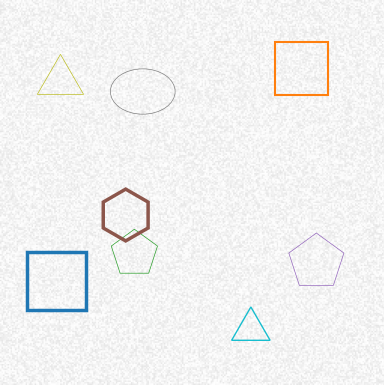[{"shape": "square", "thickness": 2.5, "radius": 0.38, "center": [0.146, 0.27]}, {"shape": "square", "thickness": 1.5, "radius": 0.34, "center": [0.784, 0.821]}, {"shape": "pentagon", "thickness": 0.5, "radius": 0.32, "center": [0.349, 0.341]}, {"shape": "pentagon", "thickness": 0.5, "radius": 0.38, "center": [0.822, 0.32]}, {"shape": "hexagon", "thickness": 2.5, "radius": 0.34, "center": [0.326, 0.441]}, {"shape": "oval", "thickness": 0.5, "radius": 0.42, "center": [0.371, 0.762]}, {"shape": "triangle", "thickness": 0.5, "radius": 0.35, "center": [0.157, 0.79]}, {"shape": "triangle", "thickness": 1, "radius": 0.29, "center": [0.652, 0.145]}]